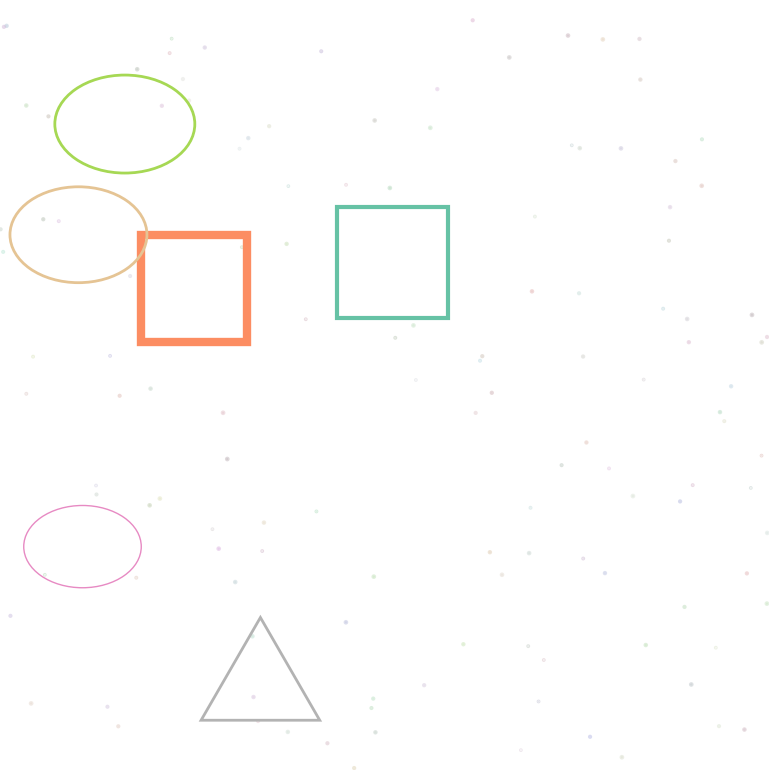[{"shape": "square", "thickness": 1.5, "radius": 0.36, "center": [0.51, 0.658]}, {"shape": "square", "thickness": 3, "radius": 0.35, "center": [0.252, 0.625]}, {"shape": "oval", "thickness": 0.5, "radius": 0.38, "center": [0.107, 0.29]}, {"shape": "oval", "thickness": 1, "radius": 0.45, "center": [0.162, 0.839]}, {"shape": "oval", "thickness": 1, "radius": 0.44, "center": [0.102, 0.695]}, {"shape": "triangle", "thickness": 1, "radius": 0.44, "center": [0.338, 0.109]}]